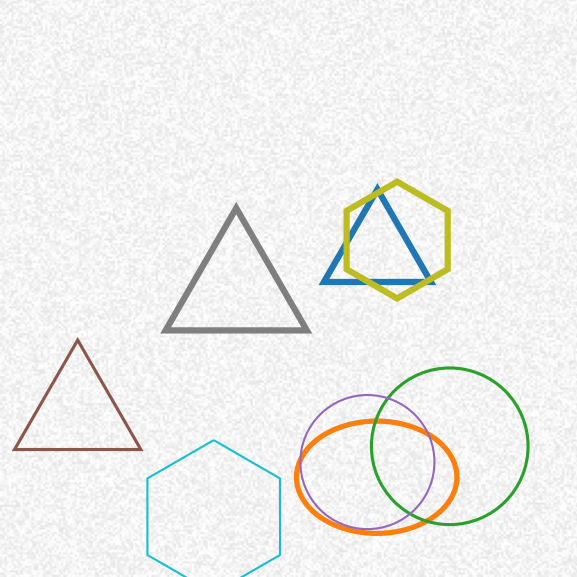[{"shape": "triangle", "thickness": 3, "radius": 0.53, "center": [0.654, 0.564]}, {"shape": "oval", "thickness": 2.5, "radius": 0.69, "center": [0.652, 0.173]}, {"shape": "circle", "thickness": 1.5, "radius": 0.68, "center": [0.779, 0.226]}, {"shape": "circle", "thickness": 1, "radius": 0.58, "center": [0.636, 0.199]}, {"shape": "triangle", "thickness": 1.5, "radius": 0.63, "center": [0.135, 0.284]}, {"shape": "triangle", "thickness": 3, "radius": 0.71, "center": [0.409, 0.498]}, {"shape": "hexagon", "thickness": 3, "radius": 0.51, "center": [0.688, 0.583]}, {"shape": "hexagon", "thickness": 1, "radius": 0.66, "center": [0.37, 0.104]}]